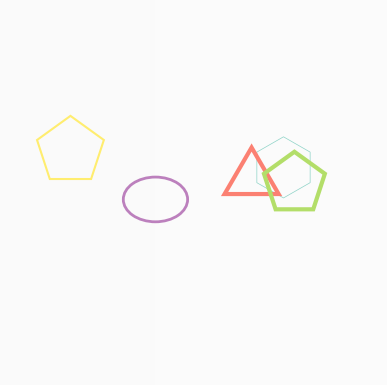[{"shape": "hexagon", "thickness": 0.5, "radius": 0.4, "center": [0.732, 0.565]}, {"shape": "triangle", "thickness": 3, "radius": 0.4, "center": [0.649, 0.536]}, {"shape": "pentagon", "thickness": 3, "radius": 0.41, "center": [0.76, 0.523]}, {"shape": "oval", "thickness": 2, "radius": 0.41, "center": [0.401, 0.482]}, {"shape": "pentagon", "thickness": 1.5, "radius": 0.45, "center": [0.182, 0.608]}]